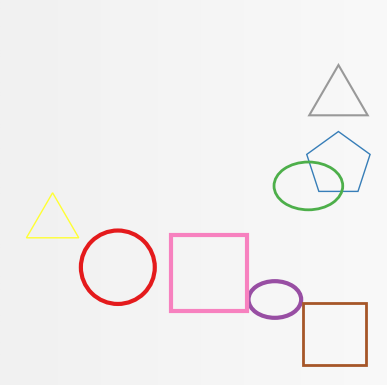[{"shape": "circle", "thickness": 3, "radius": 0.48, "center": [0.304, 0.306]}, {"shape": "pentagon", "thickness": 1, "radius": 0.43, "center": [0.873, 0.572]}, {"shape": "oval", "thickness": 2, "radius": 0.44, "center": [0.796, 0.517]}, {"shape": "oval", "thickness": 3, "radius": 0.34, "center": [0.709, 0.222]}, {"shape": "triangle", "thickness": 1, "radius": 0.39, "center": [0.136, 0.421]}, {"shape": "square", "thickness": 2, "radius": 0.4, "center": [0.863, 0.133]}, {"shape": "square", "thickness": 3, "radius": 0.49, "center": [0.539, 0.29]}, {"shape": "triangle", "thickness": 1.5, "radius": 0.44, "center": [0.873, 0.744]}]